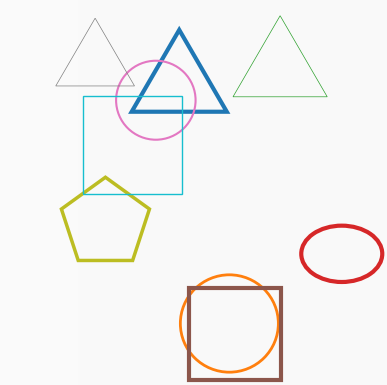[{"shape": "triangle", "thickness": 3, "radius": 0.71, "center": [0.463, 0.781]}, {"shape": "circle", "thickness": 2, "radius": 0.63, "center": [0.592, 0.16]}, {"shape": "triangle", "thickness": 0.5, "radius": 0.7, "center": [0.723, 0.819]}, {"shape": "oval", "thickness": 3, "radius": 0.52, "center": [0.882, 0.341]}, {"shape": "square", "thickness": 3, "radius": 0.6, "center": [0.607, 0.132]}, {"shape": "circle", "thickness": 1.5, "radius": 0.51, "center": [0.402, 0.74]}, {"shape": "triangle", "thickness": 0.5, "radius": 0.59, "center": [0.245, 0.835]}, {"shape": "pentagon", "thickness": 2.5, "radius": 0.6, "center": [0.272, 0.42]}, {"shape": "square", "thickness": 1, "radius": 0.64, "center": [0.343, 0.623]}]